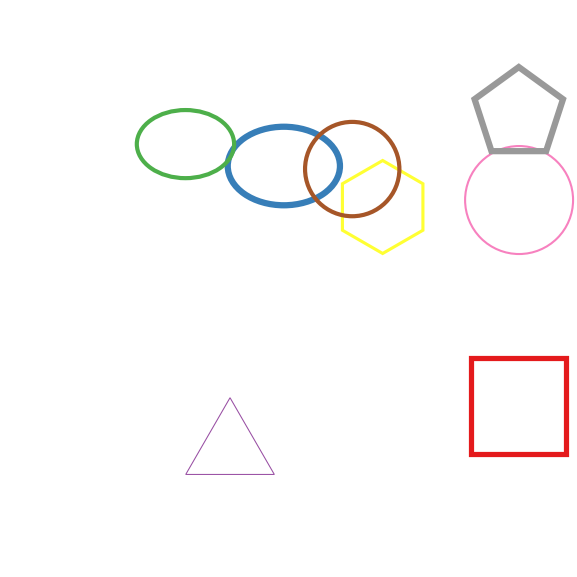[{"shape": "square", "thickness": 2.5, "radius": 0.41, "center": [0.898, 0.296]}, {"shape": "oval", "thickness": 3, "radius": 0.49, "center": [0.492, 0.712]}, {"shape": "oval", "thickness": 2, "radius": 0.42, "center": [0.321, 0.75]}, {"shape": "triangle", "thickness": 0.5, "radius": 0.44, "center": [0.398, 0.222]}, {"shape": "hexagon", "thickness": 1.5, "radius": 0.4, "center": [0.663, 0.641]}, {"shape": "circle", "thickness": 2, "radius": 0.41, "center": [0.61, 0.706]}, {"shape": "circle", "thickness": 1, "radius": 0.47, "center": [0.899, 0.653]}, {"shape": "pentagon", "thickness": 3, "radius": 0.4, "center": [0.898, 0.803]}]